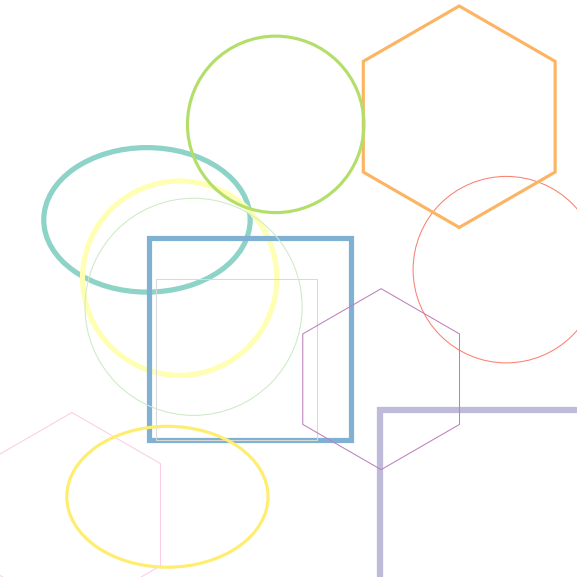[{"shape": "oval", "thickness": 2.5, "radius": 0.89, "center": [0.254, 0.618]}, {"shape": "circle", "thickness": 2.5, "radius": 0.84, "center": [0.311, 0.517]}, {"shape": "square", "thickness": 3, "radius": 0.91, "center": [0.84, 0.108]}, {"shape": "circle", "thickness": 0.5, "radius": 0.81, "center": [0.877, 0.532]}, {"shape": "square", "thickness": 2.5, "radius": 0.88, "center": [0.433, 0.412]}, {"shape": "hexagon", "thickness": 1.5, "radius": 0.96, "center": [0.795, 0.797]}, {"shape": "circle", "thickness": 1.5, "radius": 0.76, "center": [0.477, 0.784]}, {"shape": "hexagon", "thickness": 0.5, "radius": 0.89, "center": [0.125, 0.108]}, {"shape": "square", "thickness": 0.5, "radius": 0.7, "center": [0.41, 0.377]}, {"shape": "hexagon", "thickness": 0.5, "radius": 0.78, "center": [0.66, 0.343]}, {"shape": "circle", "thickness": 0.5, "radius": 0.94, "center": [0.335, 0.468]}, {"shape": "oval", "thickness": 1.5, "radius": 0.87, "center": [0.29, 0.139]}]